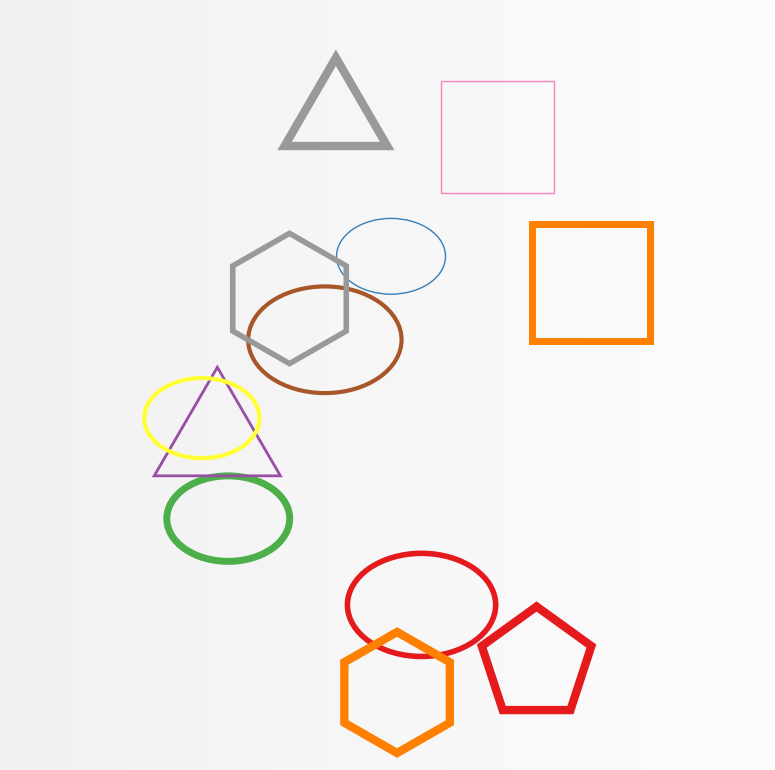[{"shape": "pentagon", "thickness": 3, "radius": 0.37, "center": [0.692, 0.138]}, {"shape": "oval", "thickness": 2, "radius": 0.48, "center": [0.544, 0.214]}, {"shape": "oval", "thickness": 0.5, "radius": 0.35, "center": [0.505, 0.667]}, {"shape": "oval", "thickness": 2.5, "radius": 0.4, "center": [0.294, 0.326]}, {"shape": "triangle", "thickness": 1, "radius": 0.47, "center": [0.28, 0.429]}, {"shape": "square", "thickness": 2.5, "radius": 0.38, "center": [0.763, 0.633]}, {"shape": "hexagon", "thickness": 3, "radius": 0.39, "center": [0.512, 0.101]}, {"shape": "oval", "thickness": 1.5, "radius": 0.37, "center": [0.26, 0.457]}, {"shape": "oval", "thickness": 1.5, "radius": 0.49, "center": [0.419, 0.559]}, {"shape": "square", "thickness": 0.5, "radius": 0.36, "center": [0.642, 0.822]}, {"shape": "triangle", "thickness": 3, "radius": 0.38, "center": [0.433, 0.849]}, {"shape": "hexagon", "thickness": 2, "radius": 0.42, "center": [0.374, 0.612]}]